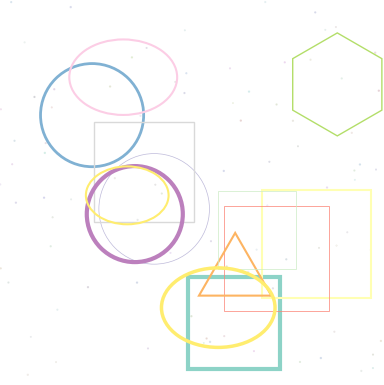[{"shape": "square", "thickness": 3, "radius": 0.6, "center": [0.608, 0.161]}, {"shape": "square", "thickness": 1.5, "radius": 0.7, "center": [0.822, 0.366]}, {"shape": "circle", "thickness": 0.5, "radius": 0.72, "center": [0.4, 0.457]}, {"shape": "square", "thickness": 0.5, "radius": 0.68, "center": [0.719, 0.329]}, {"shape": "circle", "thickness": 2, "radius": 0.67, "center": [0.239, 0.701]}, {"shape": "triangle", "thickness": 1.5, "radius": 0.54, "center": [0.611, 0.286]}, {"shape": "hexagon", "thickness": 1, "radius": 0.67, "center": [0.876, 0.781]}, {"shape": "oval", "thickness": 1.5, "radius": 0.7, "center": [0.32, 0.8]}, {"shape": "square", "thickness": 1, "radius": 0.65, "center": [0.374, 0.554]}, {"shape": "circle", "thickness": 3, "radius": 0.62, "center": [0.35, 0.444]}, {"shape": "square", "thickness": 0.5, "radius": 0.51, "center": [0.667, 0.402]}, {"shape": "oval", "thickness": 1.5, "radius": 0.54, "center": [0.33, 0.493]}, {"shape": "oval", "thickness": 2.5, "radius": 0.74, "center": [0.567, 0.201]}]